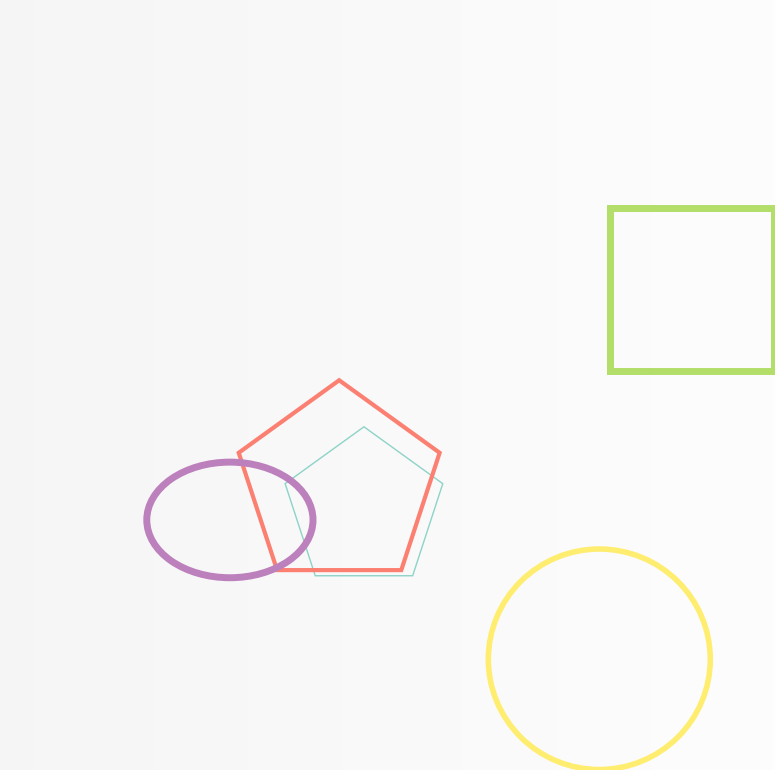[{"shape": "pentagon", "thickness": 0.5, "radius": 0.53, "center": [0.47, 0.339]}, {"shape": "pentagon", "thickness": 1.5, "radius": 0.68, "center": [0.438, 0.37]}, {"shape": "square", "thickness": 2.5, "radius": 0.53, "center": [0.893, 0.624]}, {"shape": "oval", "thickness": 2.5, "radius": 0.54, "center": [0.297, 0.325]}, {"shape": "circle", "thickness": 2, "radius": 0.72, "center": [0.773, 0.144]}]